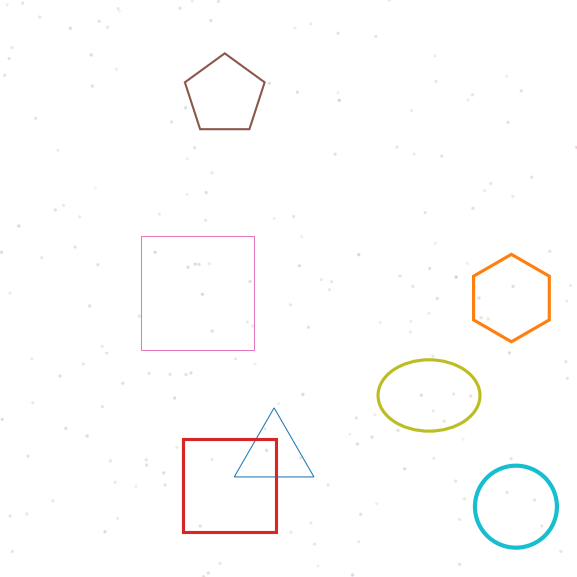[{"shape": "triangle", "thickness": 0.5, "radius": 0.4, "center": [0.475, 0.213]}, {"shape": "hexagon", "thickness": 1.5, "radius": 0.38, "center": [0.886, 0.483]}, {"shape": "square", "thickness": 1.5, "radius": 0.4, "center": [0.398, 0.158]}, {"shape": "pentagon", "thickness": 1, "radius": 0.36, "center": [0.389, 0.834]}, {"shape": "square", "thickness": 0.5, "radius": 0.49, "center": [0.342, 0.492]}, {"shape": "oval", "thickness": 1.5, "radius": 0.44, "center": [0.743, 0.314]}, {"shape": "circle", "thickness": 2, "radius": 0.35, "center": [0.893, 0.122]}]